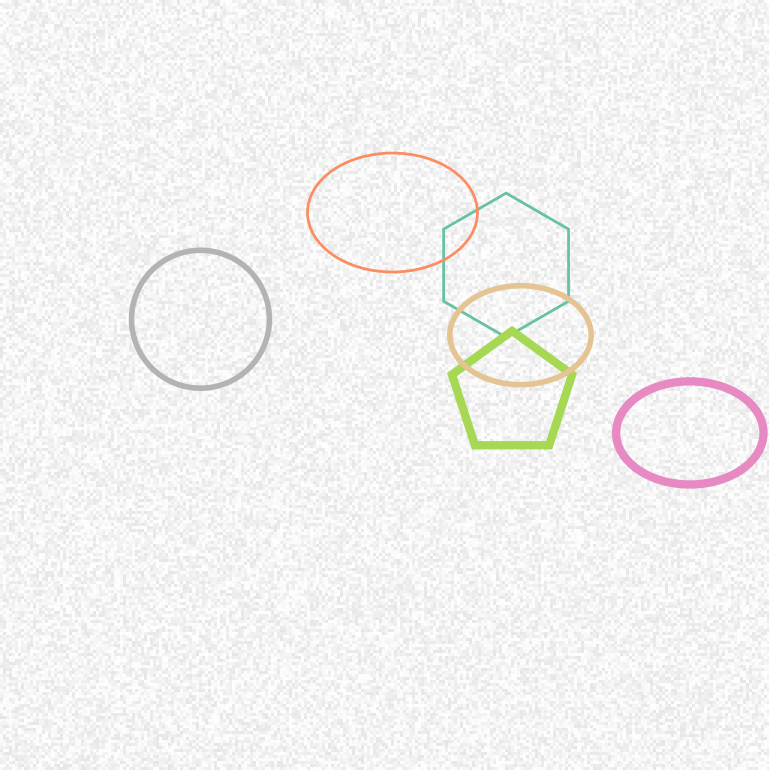[{"shape": "hexagon", "thickness": 1, "radius": 0.47, "center": [0.657, 0.656]}, {"shape": "oval", "thickness": 1, "radius": 0.55, "center": [0.51, 0.724]}, {"shape": "oval", "thickness": 3, "radius": 0.48, "center": [0.896, 0.438]}, {"shape": "pentagon", "thickness": 3, "radius": 0.41, "center": [0.665, 0.488]}, {"shape": "oval", "thickness": 2, "radius": 0.46, "center": [0.676, 0.565]}, {"shape": "circle", "thickness": 2, "radius": 0.45, "center": [0.26, 0.585]}]